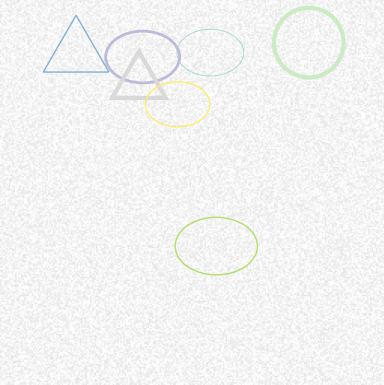[{"shape": "oval", "thickness": 0.5, "radius": 0.43, "center": [0.546, 0.863]}, {"shape": "oval", "thickness": 2, "radius": 0.48, "center": [0.371, 0.852]}, {"shape": "triangle", "thickness": 1, "radius": 0.49, "center": [0.198, 0.862]}, {"shape": "oval", "thickness": 1, "radius": 0.53, "center": [0.562, 0.361]}, {"shape": "triangle", "thickness": 3, "radius": 0.4, "center": [0.361, 0.786]}, {"shape": "circle", "thickness": 3, "radius": 0.45, "center": [0.802, 0.889]}, {"shape": "oval", "thickness": 1, "radius": 0.42, "center": [0.461, 0.729]}]